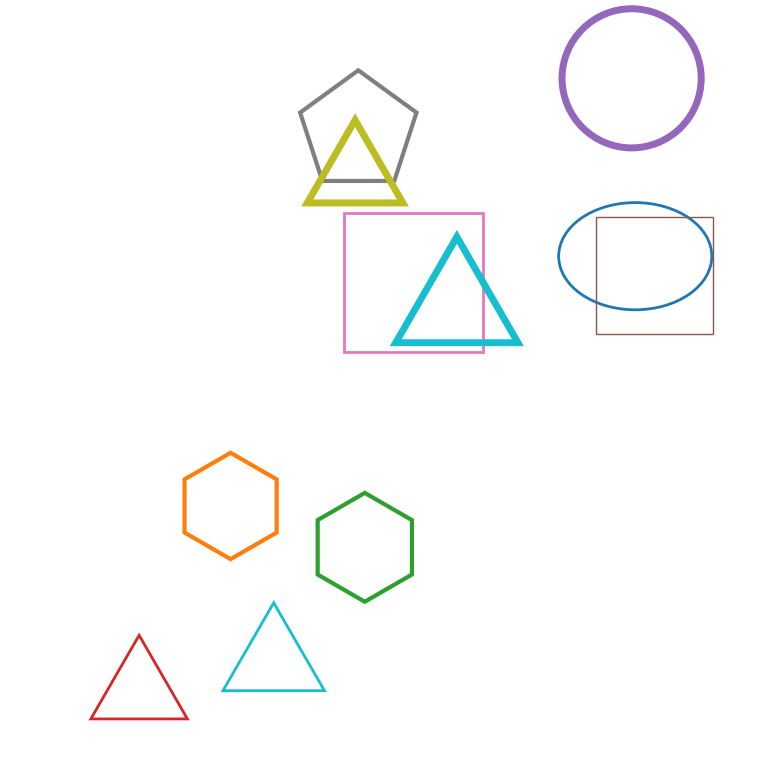[{"shape": "oval", "thickness": 1, "radius": 0.5, "center": [0.825, 0.667]}, {"shape": "hexagon", "thickness": 1.5, "radius": 0.35, "center": [0.299, 0.343]}, {"shape": "hexagon", "thickness": 1.5, "radius": 0.35, "center": [0.474, 0.289]}, {"shape": "triangle", "thickness": 1, "radius": 0.36, "center": [0.181, 0.103]}, {"shape": "circle", "thickness": 2.5, "radius": 0.45, "center": [0.82, 0.898]}, {"shape": "square", "thickness": 0.5, "radius": 0.38, "center": [0.85, 0.642]}, {"shape": "square", "thickness": 1, "radius": 0.45, "center": [0.537, 0.633]}, {"shape": "pentagon", "thickness": 1.5, "radius": 0.4, "center": [0.465, 0.829]}, {"shape": "triangle", "thickness": 2.5, "radius": 0.36, "center": [0.461, 0.772]}, {"shape": "triangle", "thickness": 2.5, "radius": 0.46, "center": [0.593, 0.601]}, {"shape": "triangle", "thickness": 1, "radius": 0.38, "center": [0.355, 0.141]}]